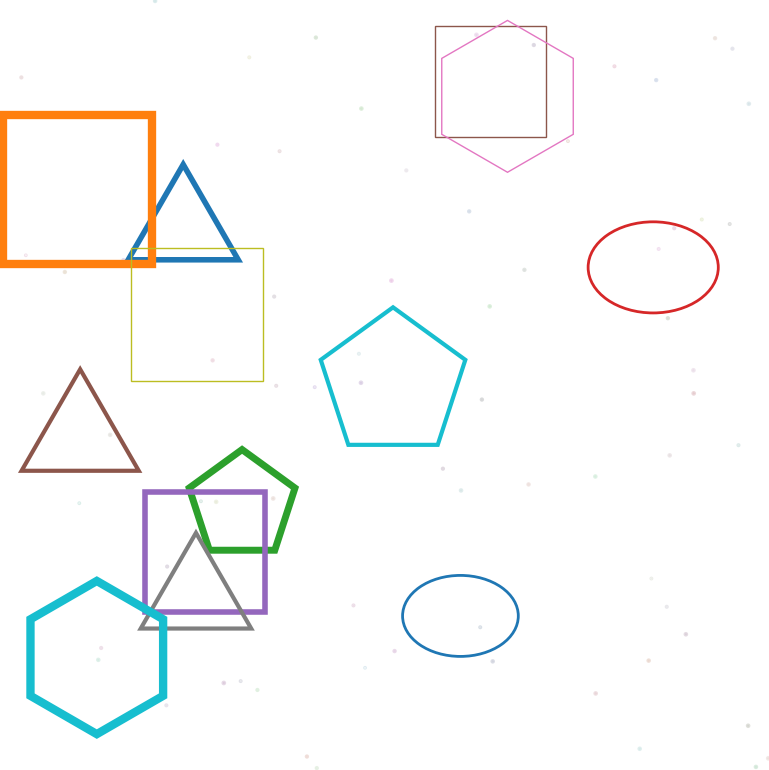[{"shape": "oval", "thickness": 1, "radius": 0.38, "center": [0.598, 0.2]}, {"shape": "triangle", "thickness": 2, "radius": 0.41, "center": [0.238, 0.704]}, {"shape": "square", "thickness": 3, "radius": 0.48, "center": [0.101, 0.754]}, {"shape": "pentagon", "thickness": 2.5, "radius": 0.36, "center": [0.314, 0.344]}, {"shape": "oval", "thickness": 1, "radius": 0.42, "center": [0.848, 0.653]}, {"shape": "square", "thickness": 2, "radius": 0.39, "center": [0.267, 0.283]}, {"shape": "square", "thickness": 0.5, "radius": 0.36, "center": [0.637, 0.895]}, {"shape": "triangle", "thickness": 1.5, "radius": 0.44, "center": [0.104, 0.433]}, {"shape": "hexagon", "thickness": 0.5, "radius": 0.49, "center": [0.659, 0.875]}, {"shape": "triangle", "thickness": 1.5, "radius": 0.41, "center": [0.255, 0.225]}, {"shape": "square", "thickness": 0.5, "radius": 0.43, "center": [0.256, 0.591]}, {"shape": "pentagon", "thickness": 1.5, "radius": 0.49, "center": [0.51, 0.502]}, {"shape": "hexagon", "thickness": 3, "radius": 0.5, "center": [0.126, 0.146]}]